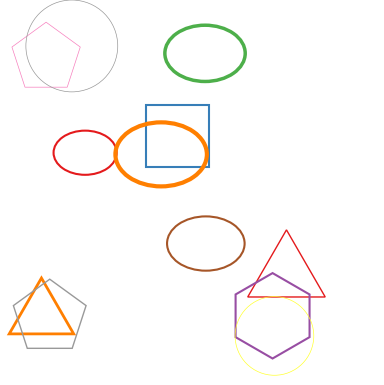[{"shape": "oval", "thickness": 1.5, "radius": 0.41, "center": [0.221, 0.603]}, {"shape": "triangle", "thickness": 1, "radius": 0.58, "center": [0.744, 0.287]}, {"shape": "square", "thickness": 1.5, "radius": 0.41, "center": [0.461, 0.647]}, {"shape": "oval", "thickness": 2.5, "radius": 0.52, "center": [0.533, 0.861]}, {"shape": "hexagon", "thickness": 1.5, "radius": 0.55, "center": [0.708, 0.18]}, {"shape": "triangle", "thickness": 2, "radius": 0.48, "center": [0.108, 0.181]}, {"shape": "oval", "thickness": 3, "radius": 0.59, "center": [0.419, 0.599]}, {"shape": "circle", "thickness": 0.5, "radius": 0.51, "center": [0.713, 0.127]}, {"shape": "oval", "thickness": 1.5, "radius": 0.5, "center": [0.535, 0.367]}, {"shape": "pentagon", "thickness": 0.5, "radius": 0.47, "center": [0.12, 0.849]}, {"shape": "pentagon", "thickness": 1, "radius": 0.5, "center": [0.129, 0.176]}, {"shape": "circle", "thickness": 0.5, "radius": 0.6, "center": [0.187, 0.881]}]